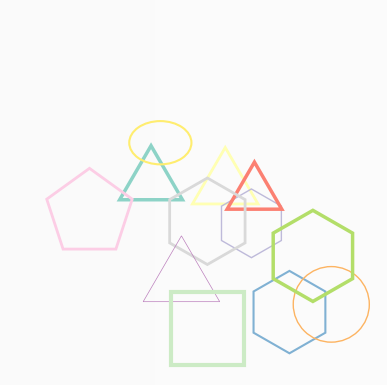[{"shape": "triangle", "thickness": 2.5, "radius": 0.47, "center": [0.39, 0.528]}, {"shape": "triangle", "thickness": 2, "radius": 0.49, "center": [0.581, 0.519]}, {"shape": "hexagon", "thickness": 1, "radius": 0.45, "center": [0.649, 0.42]}, {"shape": "triangle", "thickness": 2.5, "radius": 0.41, "center": [0.657, 0.497]}, {"shape": "hexagon", "thickness": 1.5, "radius": 0.54, "center": [0.747, 0.189]}, {"shape": "circle", "thickness": 1, "radius": 0.49, "center": [0.855, 0.209]}, {"shape": "hexagon", "thickness": 2.5, "radius": 0.59, "center": [0.807, 0.335]}, {"shape": "pentagon", "thickness": 2, "radius": 0.58, "center": [0.231, 0.447]}, {"shape": "hexagon", "thickness": 2, "radius": 0.56, "center": [0.535, 0.425]}, {"shape": "triangle", "thickness": 0.5, "radius": 0.57, "center": [0.468, 0.273]}, {"shape": "square", "thickness": 3, "radius": 0.47, "center": [0.536, 0.146]}, {"shape": "oval", "thickness": 1.5, "radius": 0.4, "center": [0.414, 0.629]}]